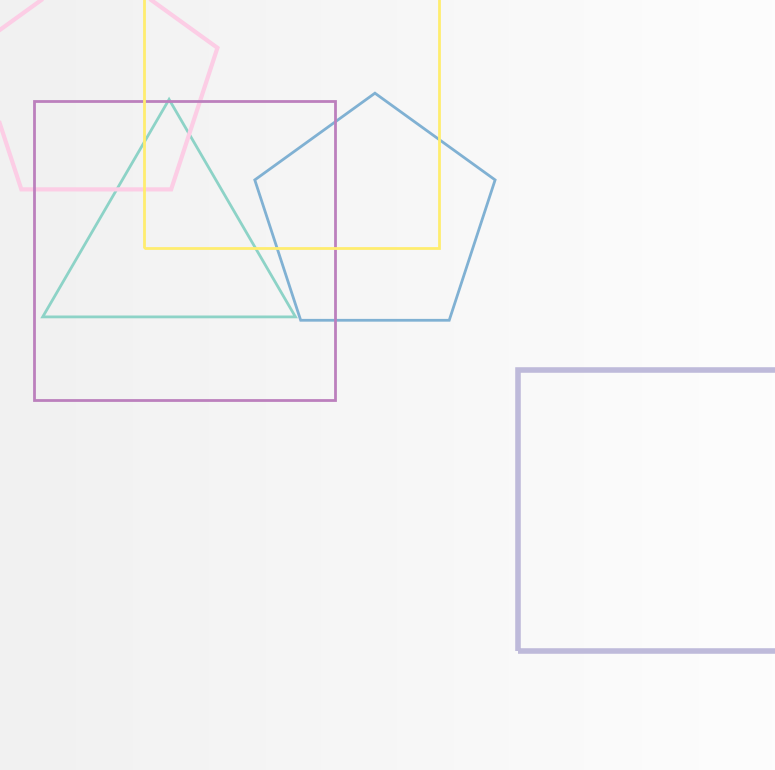[{"shape": "triangle", "thickness": 1, "radius": 0.94, "center": [0.218, 0.683]}, {"shape": "square", "thickness": 2, "radius": 0.91, "center": [0.851, 0.337]}, {"shape": "pentagon", "thickness": 1, "radius": 0.82, "center": [0.484, 0.716]}, {"shape": "pentagon", "thickness": 1.5, "radius": 0.82, "center": [0.124, 0.887]}, {"shape": "square", "thickness": 1, "radius": 0.97, "center": [0.238, 0.674]}, {"shape": "square", "thickness": 1, "radius": 0.95, "center": [0.376, 0.868]}]